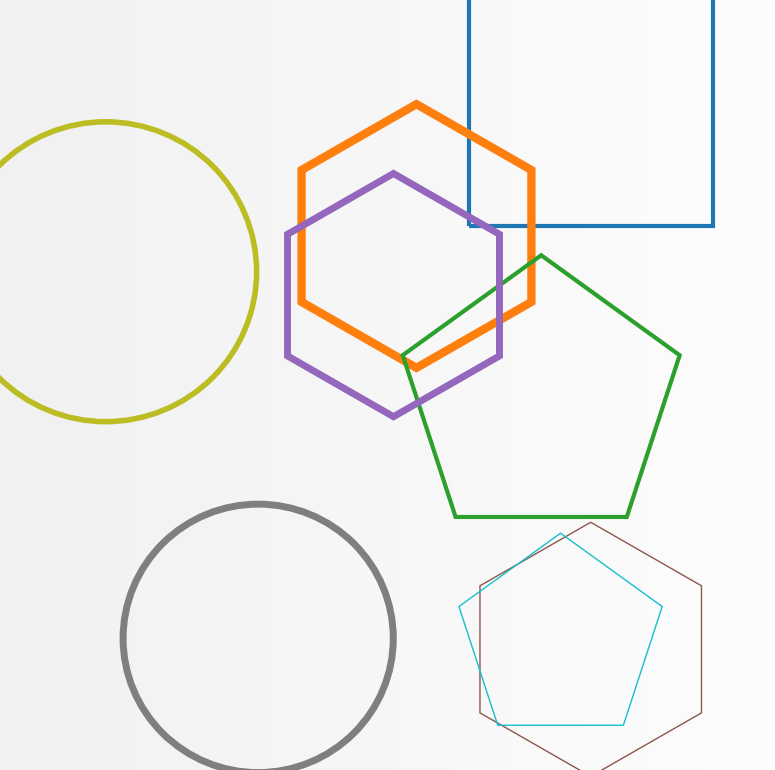[{"shape": "square", "thickness": 1.5, "radius": 0.79, "center": [0.763, 0.864]}, {"shape": "hexagon", "thickness": 3, "radius": 0.86, "center": [0.537, 0.694]}, {"shape": "pentagon", "thickness": 1.5, "radius": 0.94, "center": [0.698, 0.481]}, {"shape": "hexagon", "thickness": 2.5, "radius": 0.79, "center": [0.508, 0.617]}, {"shape": "hexagon", "thickness": 0.5, "radius": 0.83, "center": [0.762, 0.157]}, {"shape": "circle", "thickness": 2.5, "radius": 0.87, "center": [0.333, 0.171]}, {"shape": "circle", "thickness": 2, "radius": 0.97, "center": [0.136, 0.647]}, {"shape": "pentagon", "thickness": 0.5, "radius": 0.69, "center": [0.723, 0.17]}]